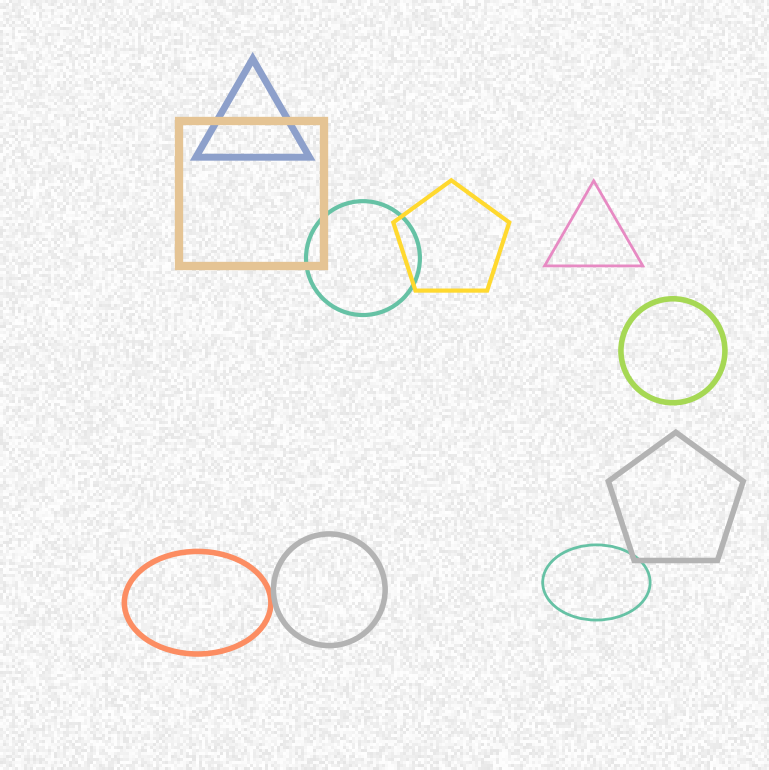[{"shape": "circle", "thickness": 1.5, "radius": 0.37, "center": [0.471, 0.665]}, {"shape": "oval", "thickness": 1, "radius": 0.35, "center": [0.775, 0.244]}, {"shape": "oval", "thickness": 2, "radius": 0.48, "center": [0.257, 0.217]}, {"shape": "triangle", "thickness": 2.5, "radius": 0.43, "center": [0.328, 0.838]}, {"shape": "triangle", "thickness": 1, "radius": 0.37, "center": [0.771, 0.692]}, {"shape": "circle", "thickness": 2, "radius": 0.34, "center": [0.874, 0.544]}, {"shape": "pentagon", "thickness": 1.5, "radius": 0.4, "center": [0.586, 0.687]}, {"shape": "square", "thickness": 3, "radius": 0.47, "center": [0.327, 0.749]}, {"shape": "circle", "thickness": 2, "radius": 0.36, "center": [0.428, 0.234]}, {"shape": "pentagon", "thickness": 2, "radius": 0.46, "center": [0.878, 0.347]}]